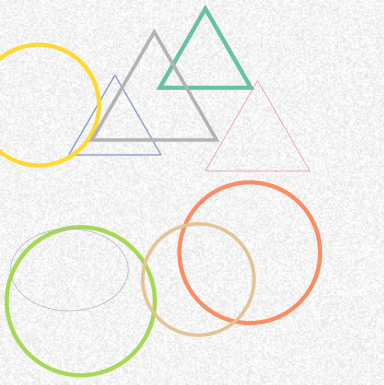[{"shape": "triangle", "thickness": 3, "radius": 0.68, "center": [0.533, 0.84]}, {"shape": "circle", "thickness": 3, "radius": 0.91, "center": [0.649, 0.344]}, {"shape": "triangle", "thickness": 1, "radius": 0.69, "center": [0.299, 0.667]}, {"shape": "triangle", "thickness": 0.5, "radius": 0.78, "center": [0.669, 0.634]}, {"shape": "circle", "thickness": 3, "radius": 0.96, "center": [0.21, 0.218]}, {"shape": "circle", "thickness": 3, "radius": 0.78, "center": [0.1, 0.727]}, {"shape": "circle", "thickness": 2.5, "radius": 0.72, "center": [0.515, 0.274]}, {"shape": "oval", "thickness": 0.5, "radius": 0.76, "center": [0.18, 0.299]}, {"shape": "triangle", "thickness": 2.5, "radius": 0.94, "center": [0.401, 0.73]}]